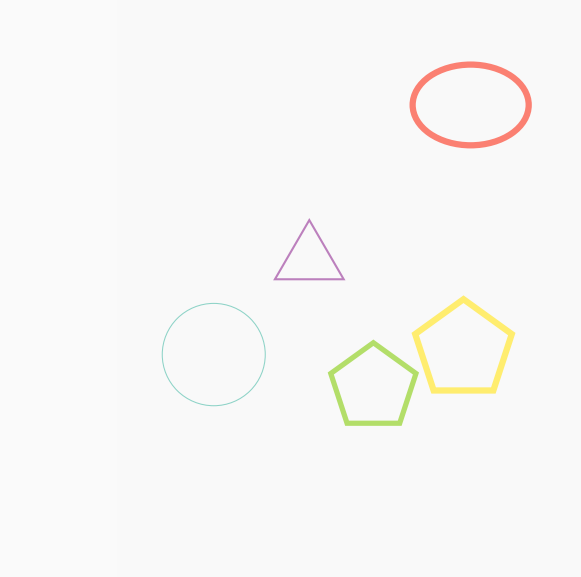[{"shape": "circle", "thickness": 0.5, "radius": 0.44, "center": [0.368, 0.385]}, {"shape": "oval", "thickness": 3, "radius": 0.5, "center": [0.81, 0.817]}, {"shape": "pentagon", "thickness": 2.5, "radius": 0.39, "center": [0.642, 0.329]}, {"shape": "triangle", "thickness": 1, "radius": 0.34, "center": [0.532, 0.55]}, {"shape": "pentagon", "thickness": 3, "radius": 0.44, "center": [0.797, 0.394]}]